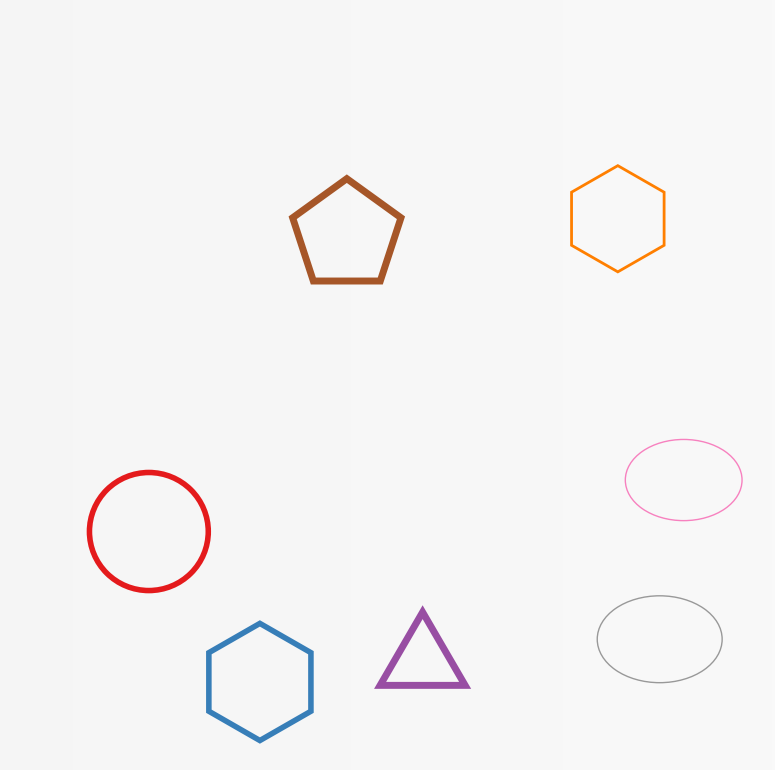[{"shape": "circle", "thickness": 2, "radius": 0.38, "center": [0.192, 0.31]}, {"shape": "hexagon", "thickness": 2, "radius": 0.38, "center": [0.335, 0.114]}, {"shape": "triangle", "thickness": 2.5, "radius": 0.32, "center": [0.545, 0.142]}, {"shape": "hexagon", "thickness": 1, "radius": 0.34, "center": [0.797, 0.716]}, {"shape": "pentagon", "thickness": 2.5, "radius": 0.37, "center": [0.448, 0.694]}, {"shape": "oval", "thickness": 0.5, "radius": 0.38, "center": [0.882, 0.377]}, {"shape": "oval", "thickness": 0.5, "radius": 0.4, "center": [0.851, 0.17]}]